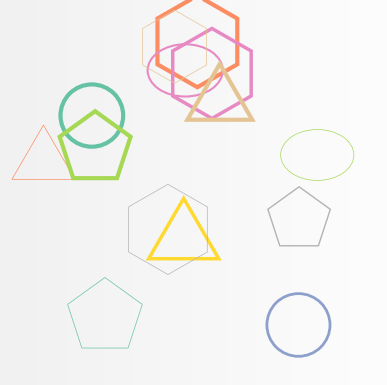[{"shape": "pentagon", "thickness": 0.5, "radius": 0.51, "center": [0.271, 0.178]}, {"shape": "circle", "thickness": 3, "radius": 0.4, "center": [0.237, 0.7]}, {"shape": "triangle", "thickness": 0.5, "radius": 0.47, "center": [0.112, 0.581]}, {"shape": "hexagon", "thickness": 3, "radius": 0.59, "center": [0.509, 0.892]}, {"shape": "circle", "thickness": 2, "radius": 0.41, "center": [0.77, 0.156]}, {"shape": "oval", "thickness": 1.5, "radius": 0.48, "center": [0.478, 0.817]}, {"shape": "hexagon", "thickness": 2.5, "radius": 0.58, "center": [0.547, 0.809]}, {"shape": "pentagon", "thickness": 3, "radius": 0.48, "center": [0.245, 0.615]}, {"shape": "oval", "thickness": 0.5, "radius": 0.47, "center": [0.819, 0.597]}, {"shape": "triangle", "thickness": 2.5, "radius": 0.52, "center": [0.474, 0.38]}, {"shape": "triangle", "thickness": 3, "radius": 0.48, "center": [0.567, 0.737]}, {"shape": "hexagon", "thickness": 0.5, "radius": 0.48, "center": [0.45, 0.879]}, {"shape": "pentagon", "thickness": 1, "radius": 0.42, "center": [0.772, 0.43]}, {"shape": "hexagon", "thickness": 0.5, "radius": 0.59, "center": [0.433, 0.404]}]